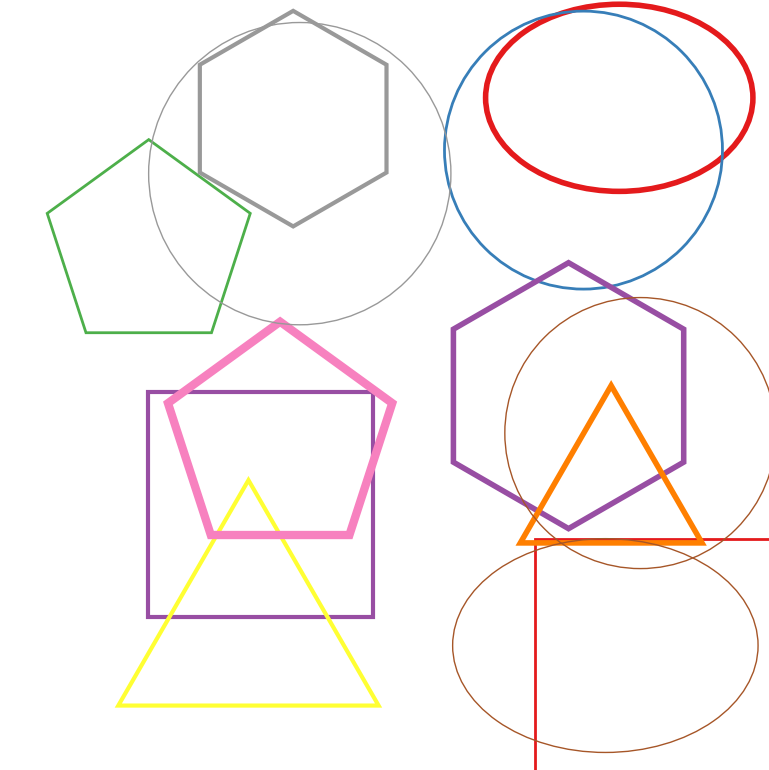[{"shape": "square", "thickness": 1, "radius": 0.83, "center": [0.86, 0.134]}, {"shape": "oval", "thickness": 2, "radius": 0.87, "center": [0.804, 0.873]}, {"shape": "circle", "thickness": 1, "radius": 0.9, "center": [0.758, 0.805]}, {"shape": "pentagon", "thickness": 1, "radius": 0.69, "center": [0.193, 0.68]}, {"shape": "hexagon", "thickness": 2, "radius": 0.86, "center": [0.738, 0.486]}, {"shape": "square", "thickness": 1.5, "radius": 0.73, "center": [0.338, 0.345]}, {"shape": "triangle", "thickness": 2, "radius": 0.68, "center": [0.794, 0.363]}, {"shape": "triangle", "thickness": 1.5, "radius": 0.98, "center": [0.323, 0.181]}, {"shape": "circle", "thickness": 0.5, "radius": 0.88, "center": [0.832, 0.438]}, {"shape": "oval", "thickness": 0.5, "radius": 0.99, "center": [0.786, 0.162]}, {"shape": "pentagon", "thickness": 3, "radius": 0.77, "center": [0.364, 0.429]}, {"shape": "hexagon", "thickness": 1.5, "radius": 0.7, "center": [0.381, 0.846]}, {"shape": "circle", "thickness": 0.5, "radius": 0.98, "center": [0.389, 0.774]}]